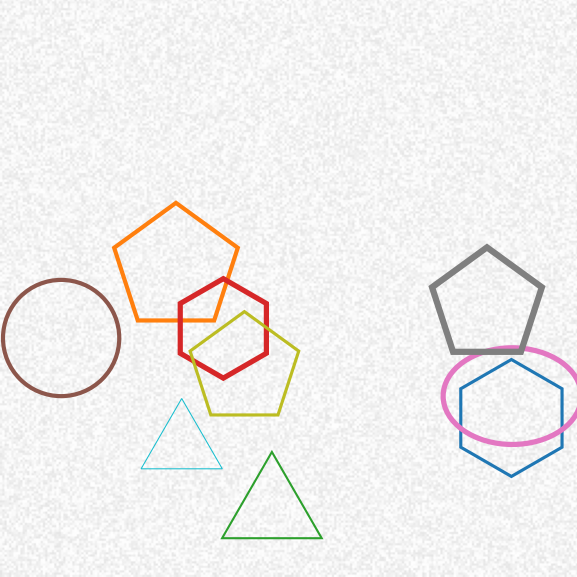[{"shape": "hexagon", "thickness": 1.5, "radius": 0.51, "center": [0.886, 0.275]}, {"shape": "pentagon", "thickness": 2, "radius": 0.56, "center": [0.305, 0.535]}, {"shape": "triangle", "thickness": 1, "radius": 0.5, "center": [0.471, 0.117]}, {"shape": "hexagon", "thickness": 2.5, "radius": 0.43, "center": [0.387, 0.43]}, {"shape": "circle", "thickness": 2, "radius": 0.5, "center": [0.106, 0.414]}, {"shape": "oval", "thickness": 2.5, "radius": 0.6, "center": [0.887, 0.313]}, {"shape": "pentagon", "thickness": 3, "radius": 0.5, "center": [0.843, 0.471]}, {"shape": "pentagon", "thickness": 1.5, "radius": 0.49, "center": [0.423, 0.361]}, {"shape": "triangle", "thickness": 0.5, "radius": 0.41, "center": [0.315, 0.228]}]